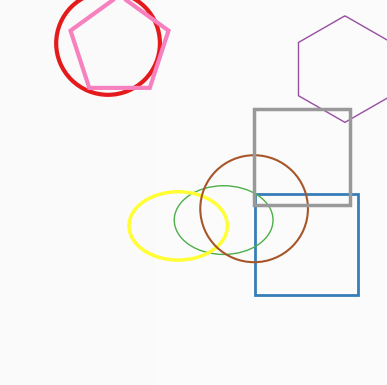[{"shape": "circle", "thickness": 3, "radius": 0.67, "center": [0.279, 0.888]}, {"shape": "square", "thickness": 2, "radius": 0.66, "center": [0.791, 0.365]}, {"shape": "oval", "thickness": 1, "radius": 0.64, "center": [0.577, 0.428]}, {"shape": "hexagon", "thickness": 1, "radius": 0.69, "center": [0.89, 0.821]}, {"shape": "oval", "thickness": 2.5, "radius": 0.63, "center": [0.46, 0.413]}, {"shape": "circle", "thickness": 1.5, "radius": 0.69, "center": [0.656, 0.458]}, {"shape": "pentagon", "thickness": 3, "radius": 0.66, "center": [0.308, 0.879]}, {"shape": "square", "thickness": 2.5, "radius": 0.62, "center": [0.78, 0.592]}]